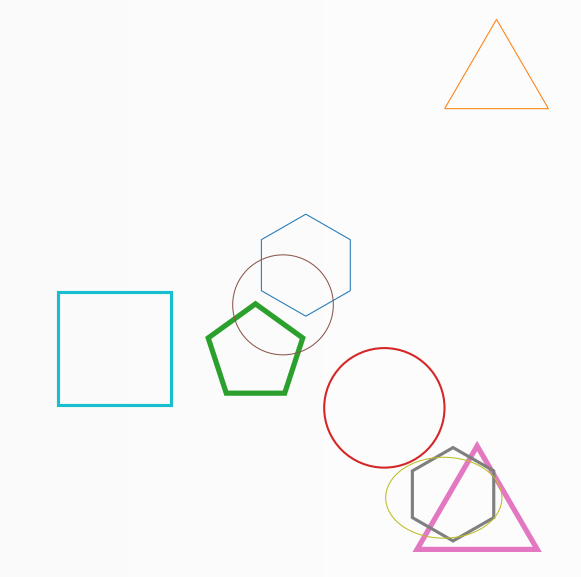[{"shape": "hexagon", "thickness": 0.5, "radius": 0.44, "center": [0.526, 0.54]}, {"shape": "triangle", "thickness": 0.5, "radius": 0.52, "center": [0.854, 0.863]}, {"shape": "pentagon", "thickness": 2.5, "radius": 0.43, "center": [0.44, 0.387]}, {"shape": "circle", "thickness": 1, "radius": 0.52, "center": [0.661, 0.293]}, {"shape": "circle", "thickness": 0.5, "radius": 0.43, "center": [0.487, 0.471]}, {"shape": "triangle", "thickness": 2.5, "radius": 0.6, "center": [0.821, 0.107]}, {"shape": "hexagon", "thickness": 1.5, "radius": 0.4, "center": [0.779, 0.143]}, {"shape": "oval", "thickness": 0.5, "radius": 0.5, "center": [0.764, 0.137]}, {"shape": "square", "thickness": 1.5, "radius": 0.49, "center": [0.197, 0.395]}]